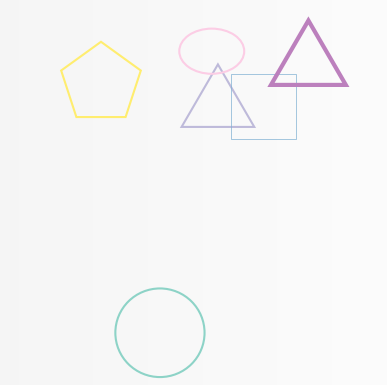[{"shape": "circle", "thickness": 1.5, "radius": 0.58, "center": [0.413, 0.136]}, {"shape": "triangle", "thickness": 1.5, "radius": 0.54, "center": [0.562, 0.724]}, {"shape": "square", "thickness": 0.5, "radius": 0.42, "center": [0.68, 0.723]}, {"shape": "oval", "thickness": 1.5, "radius": 0.42, "center": [0.546, 0.867]}, {"shape": "triangle", "thickness": 3, "radius": 0.56, "center": [0.796, 0.835]}, {"shape": "pentagon", "thickness": 1.5, "radius": 0.54, "center": [0.261, 0.783]}]